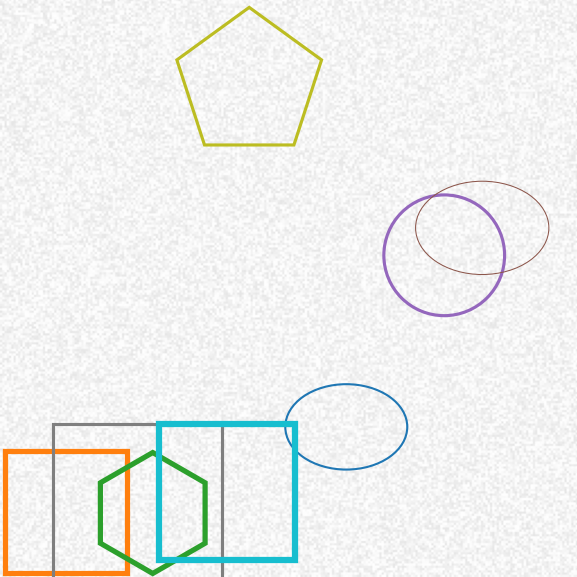[{"shape": "oval", "thickness": 1, "radius": 0.53, "center": [0.6, 0.26]}, {"shape": "square", "thickness": 2.5, "radius": 0.53, "center": [0.115, 0.112]}, {"shape": "hexagon", "thickness": 2.5, "radius": 0.52, "center": [0.264, 0.111]}, {"shape": "circle", "thickness": 1.5, "radius": 0.52, "center": [0.769, 0.557]}, {"shape": "oval", "thickness": 0.5, "radius": 0.58, "center": [0.835, 0.605]}, {"shape": "square", "thickness": 1.5, "radius": 0.73, "center": [0.238, 0.12]}, {"shape": "pentagon", "thickness": 1.5, "radius": 0.66, "center": [0.432, 0.855]}, {"shape": "square", "thickness": 3, "radius": 0.59, "center": [0.393, 0.147]}]